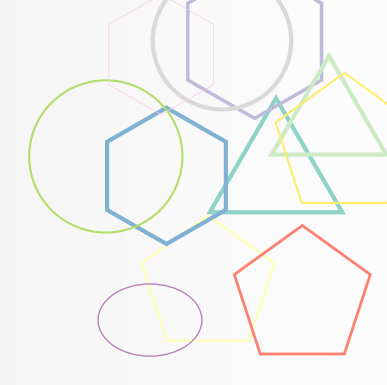[{"shape": "triangle", "thickness": 3, "radius": 0.99, "center": [0.712, 0.547]}, {"shape": "pentagon", "thickness": 1.5, "radius": 0.9, "center": [0.537, 0.261]}, {"shape": "hexagon", "thickness": 2.5, "radius": 1.0, "center": [0.657, 0.892]}, {"shape": "pentagon", "thickness": 2, "radius": 0.92, "center": [0.78, 0.23]}, {"shape": "hexagon", "thickness": 3, "radius": 0.88, "center": [0.43, 0.543]}, {"shape": "circle", "thickness": 1.5, "radius": 0.99, "center": [0.273, 0.594]}, {"shape": "hexagon", "thickness": 0.5, "radius": 0.78, "center": [0.416, 0.859]}, {"shape": "circle", "thickness": 3, "radius": 0.89, "center": [0.573, 0.894]}, {"shape": "oval", "thickness": 1, "radius": 0.67, "center": [0.387, 0.169]}, {"shape": "triangle", "thickness": 3, "radius": 0.85, "center": [0.849, 0.684]}, {"shape": "pentagon", "thickness": 1.5, "radius": 0.93, "center": [0.889, 0.624]}]